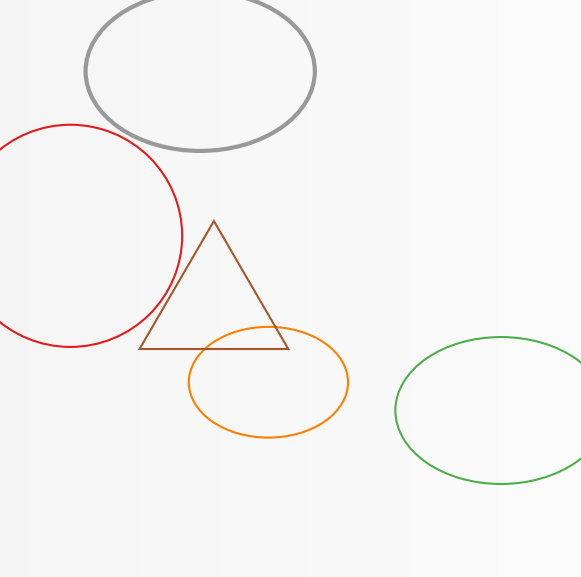[{"shape": "circle", "thickness": 1, "radius": 0.96, "center": [0.121, 0.591]}, {"shape": "oval", "thickness": 1, "radius": 0.91, "center": [0.862, 0.288]}, {"shape": "oval", "thickness": 1, "radius": 0.68, "center": [0.462, 0.337]}, {"shape": "triangle", "thickness": 1, "radius": 0.74, "center": [0.368, 0.469]}, {"shape": "oval", "thickness": 2, "radius": 0.99, "center": [0.344, 0.876]}]